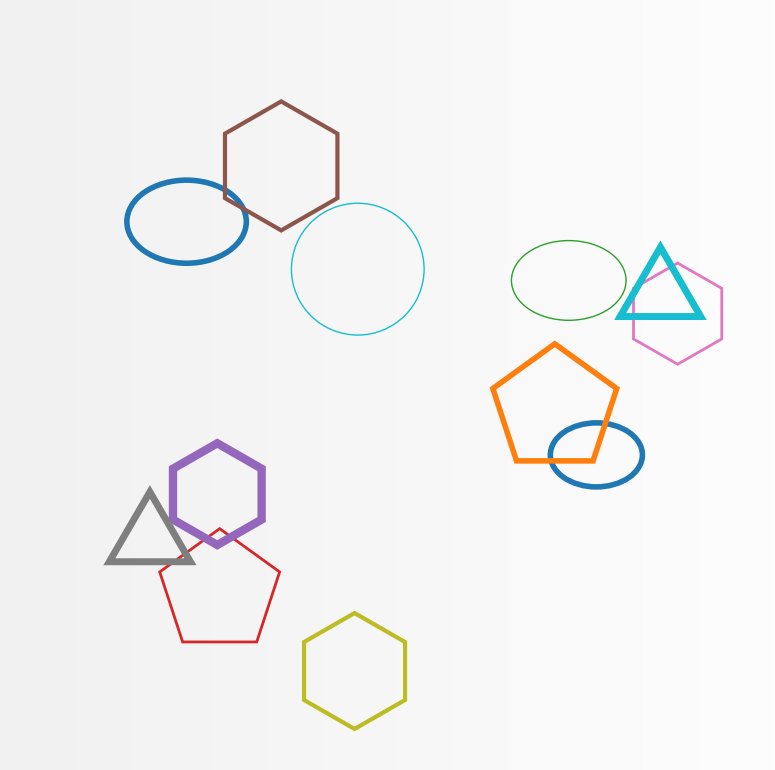[{"shape": "oval", "thickness": 2, "radius": 0.39, "center": [0.241, 0.712]}, {"shape": "oval", "thickness": 2, "radius": 0.3, "center": [0.77, 0.409]}, {"shape": "pentagon", "thickness": 2, "radius": 0.42, "center": [0.716, 0.469]}, {"shape": "oval", "thickness": 0.5, "radius": 0.37, "center": [0.734, 0.636]}, {"shape": "pentagon", "thickness": 1, "radius": 0.41, "center": [0.283, 0.232]}, {"shape": "hexagon", "thickness": 3, "radius": 0.33, "center": [0.28, 0.358]}, {"shape": "hexagon", "thickness": 1.5, "radius": 0.42, "center": [0.363, 0.785]}, {"shape": "hexagon", "thickness": 1, "radius": 0.33, "center": [0.874, 0.593]}, {"shape": "triangle", "thickness": 2.5, "radius": 0.3, "center": [0.193, 0.301]}, {"shape": "hexagon", "thickness": 1.5, "radius": 0.38, "center": [0.457, 0.129]}, {"shape": "triangle", "thickness": 2.5, "radius": 0.3, "center": [0.852, 0.619]}, {"shape": "circle", "thickness": 0.5, "radius": 0.43, "center": [0.462, 0.65]}]